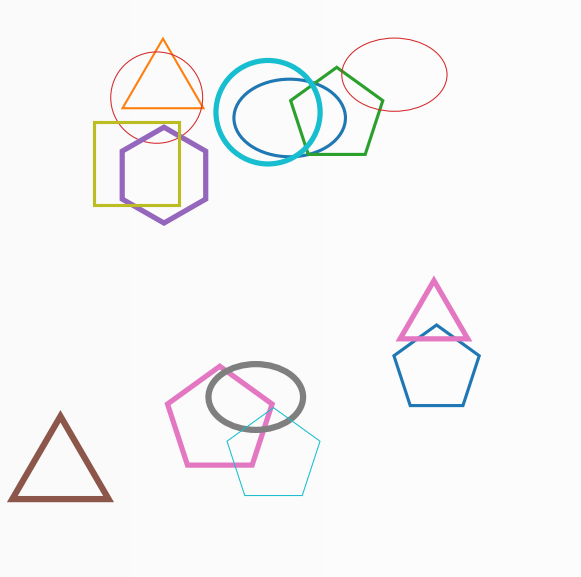[{"shape": "oval", "thickness": 1.5, "radius": 0.48, "center": [0.498, 0.795]}, {"shape": "pentagon", "thickness": 1.5, "radius": 0.39, "center": [0.751, 0.359]}, {"shape": "triangle", "thickness": 1, "radius": 0.4, "center": [0.28, 0.852]}, {"shape": "pentagon", "thickness": 1.5, "radius": 0.42, "center": [0.579, 0.799]}, {"shape": "circle", "thickness": 0.5, "radius": 0.4, "center": [0.27, 0.83]}, {"shape": "oval", "thickness": 0.5, "radius": 0.45, "center": [0.679, 0.87]}, {"shape": "hexagon", "thickness": 2.5, "radius": 0.41, "center": [0.282, 0.696]}, {"shape": "triangle", "thickness": 3, "radius": 0.48, "center": [0.104, 0.183]}, {"shape": "triangle", "thickness": 2.5, "radius": 0.34, "center": [0.747, 0.446]}, {"shape": "pentagon", "thickness": 2.5, "radius": 0.47, "center": [0.378, 0.27]}, {"shape": "oval", "thickness": 3, "radius": 0.41, "center": [0.44, 0.312]}, {"shape": "square", "thickness": 1.5, "radius": 0.36, "center": [0.235, 0.716]}, {"shape": "pentagon", "thickness": 0.5, "radius": 0.42, "center": [0.471, 0.209]}, {"shape": "circle", "thickness": 2.5, "radius": 0.45, "center": [0.461, 0.805]}]